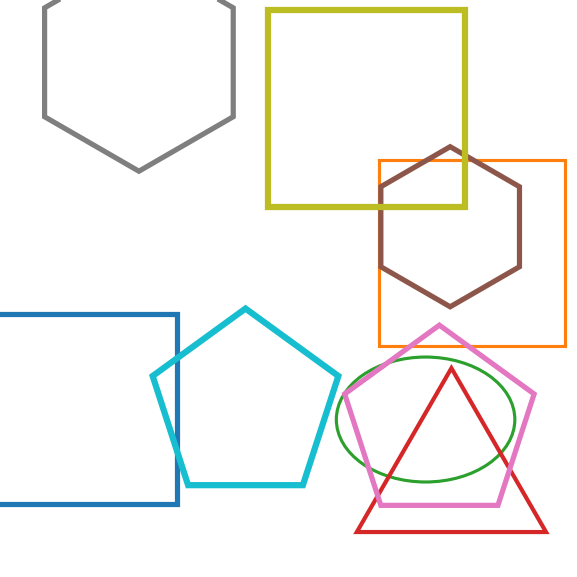[{"shape": "square", "thickness": 2.5, "radius": 0.82, "center": [0.143, 0.291]}, {"shape": "square", "thickness": 1.5, "radius": 0.81, "center": [0.818, 0.561]}, {"shape": "oval", "thickness": 1.5, "radius": 0.77, "center": [0.737, 0.273]}, {"shape": "triangle", "thickness": 2, "radius": 0.95, "center": [0.782, 0.172]}, {"shape": "hexagon", "thickness": 2.5, "radius": 0.69, "center": [0.78, 0.607]}, {"shape": "pentagon", "thickness": 2.5, "radius": 0.86, "center": [0.761, 0.264]}, {"shape": "hexagon", "thickness": 2.5, "radius": 0.94, "center": [0.241, 0.891]}, {"shape": "square", "thickness": 3, "radius": 0.85, "center": [0.635, 0.811]}, {"shape": "pentagon", "thickness": 3, "radius": 0.85, "center": [0.425, 0.296]}]